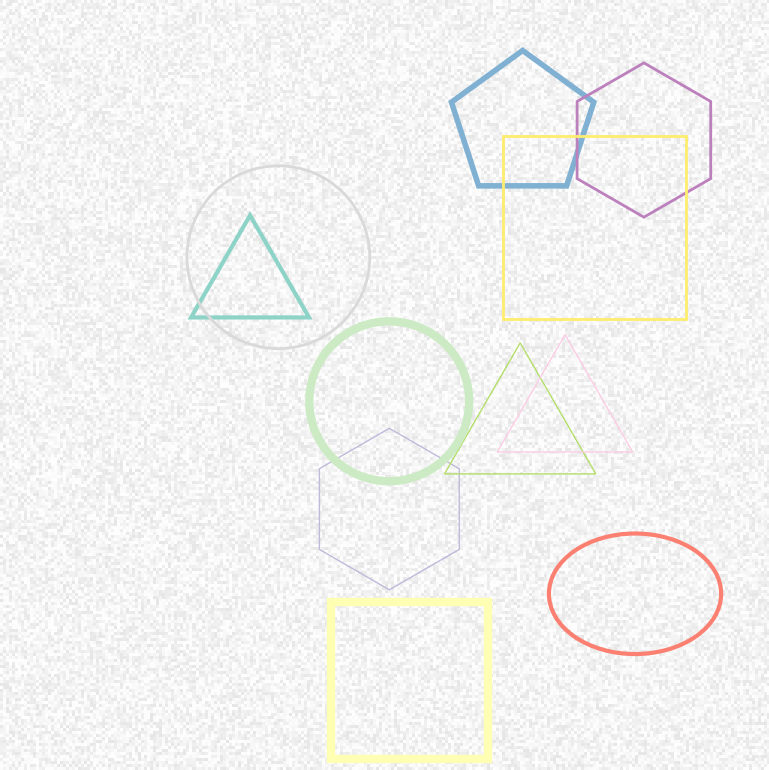[{"shape": "triangle", "thickness": 1.5, "radius": 0.44, "center": [0.325, 0.632]}, {"shape": "square", "thickness": 3, "radius": 0.51, "center": [0.532, 0.116]}, {"shape": "hexagon", "thickness": 0.5, "radius": 0.52, "center": [0.506, 0.339]}, {"shape": "oval", "thickness": 1.5, "radius": 0.56, "center": [0.825, 0.229]}, {"shape": "pentagon", "thickness": 2, "radius": 0.49, "center": [0.679, 0.837]}, {"shape": "triangle", "thickness": 0.5, "radius": 0.57, "center": [0.676, 0.441]}, {"shape": "triangle", "thickness": 0.5, "radius": 0.51, "center": [0.734, 0.464]}, {"shape": "circle", "thickness": 1, "radius": 0.59, "center": [0.361, 0.666]}, {"shape": "hexagon", "thickness": 1, "radius": 0.5, "center": [0.836, 0.818]}, {"shape": "circle", "thickness": 3, "radius": 0.52, "center": [0.505, 0.479]}, {"shape": "square", "thickness": 1, "radius": 0.59, "center": [0.773, 0.704]}]